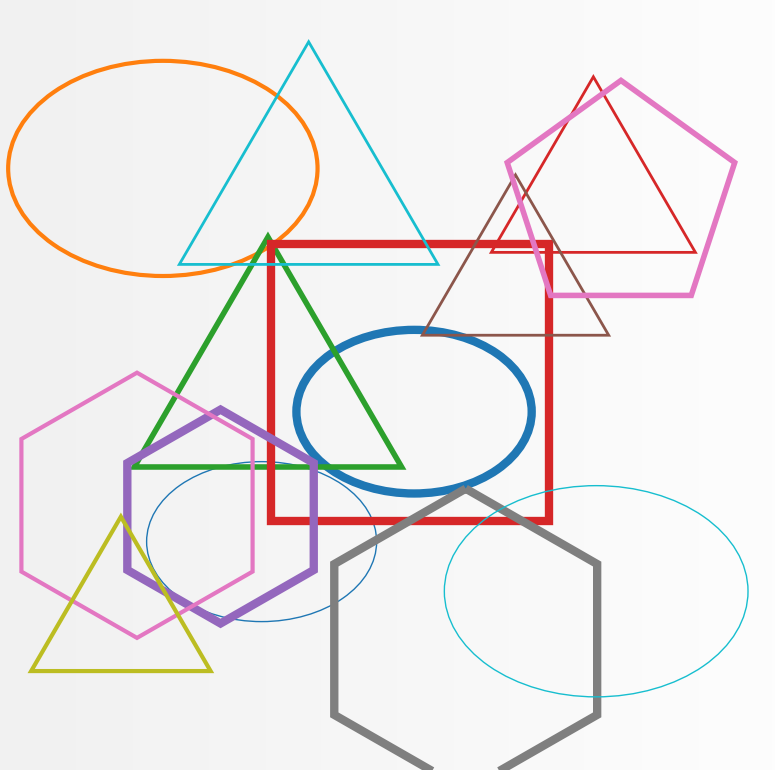[{"shape": "oval", "thickness": 0.5, "radius": 0.74, "center": [0.338, 0.297]}, {"shape": "oval", "thickness": 3, "radius": 0.76, "center": [0.534, 0.465]}, {"shape": "oval", "thickness": 1.5, "radius": 1.0, "center": [0.21, 0.781]}, {"shape": "triangle", "thickness": 2, "radius": 1.0, "center": [0.346, 0.493]}, {"shape": "square", "thickness": 3, "radius": 0.9, "center": [0.529, 0.503]}, {"shape": "triangle", "thickness": 1, "radius": 0.76, "center": [0.766, 0.748]}, {"shape": "hexagon", "thickness": 3, "radius": 0.69, "center": [0.285, 0.329]}, {"shape": "triangle", "thickness": 1, "radius": 0.69, "center": [0.665, 0.634]}, {"shape": "pentagon", "thickness": 2, "radius": 0.77, "center": [0.801, 0.741]}, {"shape": "hexagon", "thickness": 1.5, "radius": 0.86, "center": [0.177, 0.344]}, {"shape": "hexagon", "thickness": 3, "radius": 0.98, "center": [0.601, 0.17]}, {"shape": "triangle", "thickness": 1.5, "radius": 0.67, "center": [0.156, 0.195]}, {"shape": "triangle", "thickness": 1, "radius": 0.96, "center": [0.398, 0.753]}, {"shape": "oval", "thickness": 0.5, "radius": 0.98, "center": [0.769, 0.232]}]